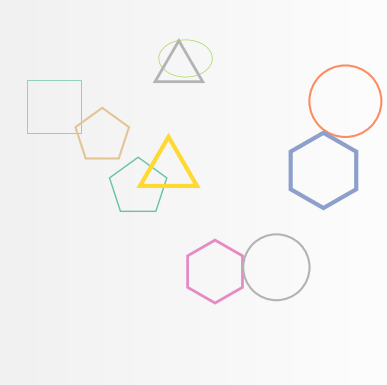[{"shape": "square", "thickness": 0.5, "radius": 0.34, "center": [0.139, 0.724]}, {"shape": "pentagon", "thickness": 1, "radius": 0.39, "center": [0.357, 0.514]}, {"shape": "circle", "thickness": 1.5, "radius": 0.46, "center": [0.891, 0.737]}, {"shape": "hexagon", "thickness": 3, "radius": 0.49, "center": [0.835, 0.557]}, {"shape": "hexagon", "thickness": 2, "radius": 0.41, "center": [0.555, 0.295]}, {"shape": "oval", "thickness": 0.5, "radius": 0.35, "center": [0.479, 0.848]}, {"shape": "triangle", "thickness": 3, "radius": 0.43, "center": [0.435, 0.56]}, {"shape": "pentagon", "thickness": 1.5, "radius": 0.36, "center": [0.264, 0.647]}, {"shape": "circle", "thickness": 1.5, "radius": 0.43, "center": [0.713, 0.306]}, {"shape": "triangle", "thickness": 2, "radius": 0.35, "center": [0.462, 0.823]}]